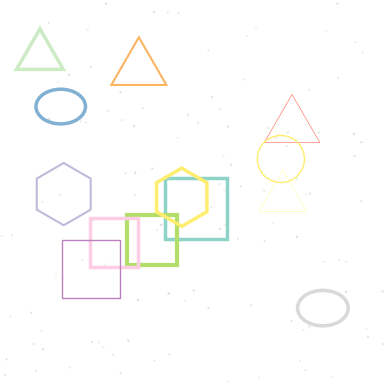[{"shape": "square", "thickness": 2.5, "radius": 0.4, "center": [0.509, 0.458]}, {"shape": "triangle", "thickness": 0.5, "radius": 0.36, "center": [0.735, 0.487]}, {"shape": "hexagon", "thickness": 1.5, "radius": 0.4, "center": [0.166, 0.496]}, {"shape": "triangle", "thickness": 0.5, "radius": 0.42, "center": [0.759, 0.671]}, {"shape": "oval", "thickness": 2.5, "radius": 0.32, "center": [0.158, 0.723]}, {"shape": "triangle", "thickness": 1.5, "radius": 0.41, "center": [0.361, 0.821]}, {"shape": "square", "thickness": 3, "radius": 0.33, "center": [0.394, 0.378]}, {"shape": "square", "thickness": 2.5, "radius": 0.32, "center": [0.296, 0.371]}, {"shape": "oval", "thickness": 2.5, "radius": 0.33, "center": [0.839, 0.2]}, {"shape": "square", "thickness": 1, "radius": 0.38, "center": [0.237, 0.3]}, {"shape": "triangle", "thickness": 2.5, "radius": 0.35, "center": [0.104, 0.855]}, {"shape": "circle", "thickness": 1, "radius": 0.31, "center": [0.73, 0.587]}, {"shape": "hexagon", "thickness": 2.5, "radius": 0.38, "center": [0.472, 0.488]}]